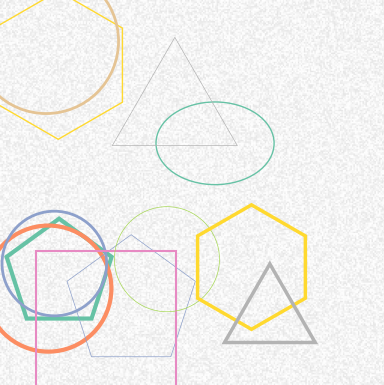[{"shape": "pentagon", "thickness": 3, "radius": 0.72, "center": [0.153, 0.289]}, {"shape": "oval", "thickness": 1, "radius": 0.77, "center": [0.559, 0.628]}, {"shape": "circle", "thickness": 3, "radius": 0.82, "center": [0.126, 0.25]}, {"shape": "pentagon", "thickness": 0.5, "radius": 0.88, "center": [0.341, 0.215]}, {"shape": "circle", "thickness": 2, "radius": 0.68, "center": [0.141, 0.316]}, {"shape": "square", "thickness": 1.5, "radius": 0.91, "center": [0.275, 0.165]}, {"shape": "circle", "thickness": 0.5, "radius": 0.68, "center": [0.434, 0.327]}, {"shape": "hexagon", "thickness": 1, "radius": 0.96, "center": [0.151, 0.831]}, {"shape": "hexagon", "thickness": 2.5, "radius": 0.81, "center": [0.653, 0.306]}, {"shape": "circle", "thickness": 2, "radius": 0.94, "center": [0.12, 0.893]}, {"shape": "triangle", "thickness": 2.5, "radius": 0.68, "center": [0.701, 0.178]}, {"shape": "triangle", "thickness": 0.5, "radius": 0.94, "center": [0.454, 0.715]}]